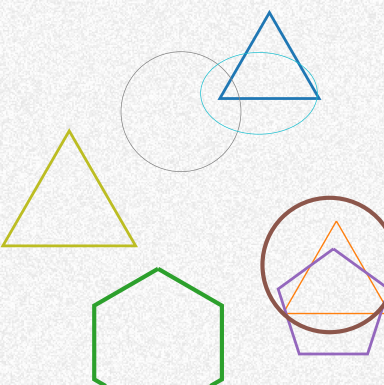[{"shape": "triangle", "thickness": 2, "radius": 0.74, "center": [0.7, 0.818]}, {"shape": "triangle", "thickness": 1, "radius": 0.8, "center": [0.874, 0.266]}, {"shape": "hexagon", "thickness": 3, "radius": 0.96, "center": [0.411, 0.11]}, {"shape": "pentagon", "thickness": 2, "radius": 0.75, "center": [0.866, 0.203]}, {"shape": "circle", "thickness": 3, "radius": 0.87, "center": [0.856, 0.312]}, {"shape": "circle", "thickness": 0.5, "radius": 0.78, "center": [0.47, 0.71]}, {"shape": "triangle", "thickness": 2, "radius": 1.0, "center": [0.18, 0.461]}, {"shape": "oval", "thickness": 0.5, "radius": 0.76, "center": [0.673, 0.758]}]